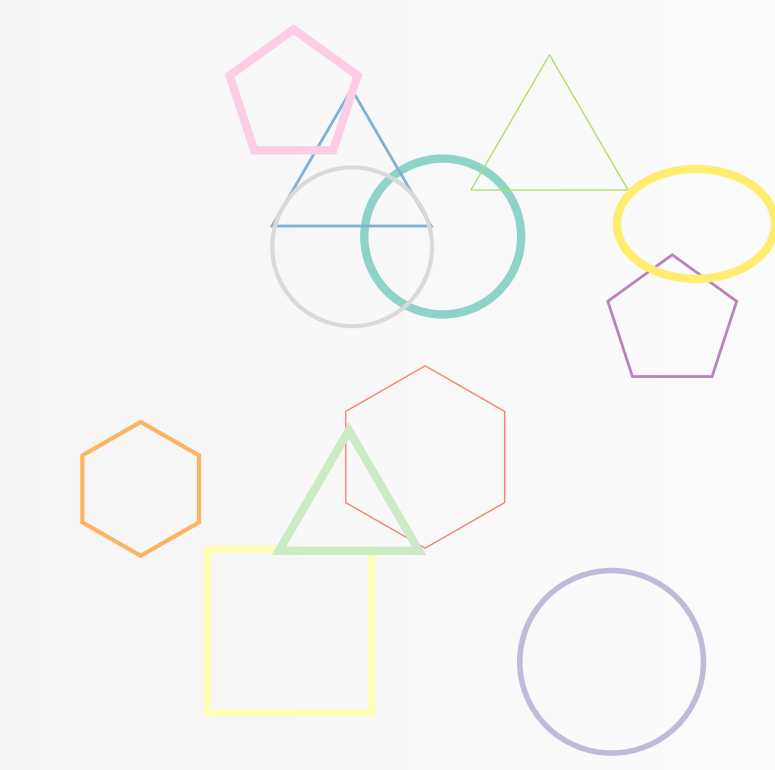[{"shape": "circle", "thickness": 3, "radius": 0.51, "center": [0.571, 0.693]}, {"shape": "square", "thickness": 2.5, "radius": 0.53, "center": [0.373, 0.181]}, {"shape": "circle", "thickness": 2, "radius": 0.59, "center": [0.789, 0.14]}, {"shape": "hexagon", "thickness": 0.5, "radius": 0.59, "center": [0.549, 0.406]}, {"shape": "triangle", "thickness": 1, "radius": 0.59, "center": [0.454, 0.766]}, {"shape": "hexagon", "thickness": 1.5, "radius": 0.43, "center": [0.182, 0.365]}, {"shape": "triangle", "thickness": 0.5, "radius": 0.59, "center": [0.709, 0.812]}, {"shape": "pentagon", "thickness": 3, "radius": 0.43, "center": [0.379, 0.875]}, {"shape": "circle", "thickness": 1.5, "radius": 0.52, "center": [0.454, 0.679]}, {"shape": "pentagon", "thickness": 1, "radius": 0.44, "center": [0.867, 0.582]}, {"shape": "triangle", "thickness": 3, "radius": 0.52, "center": [0.45, 0.337]}, {"shape": "oval", "thickness": 3, "radius": 0.51, "center": [0.898, 0.709]}]